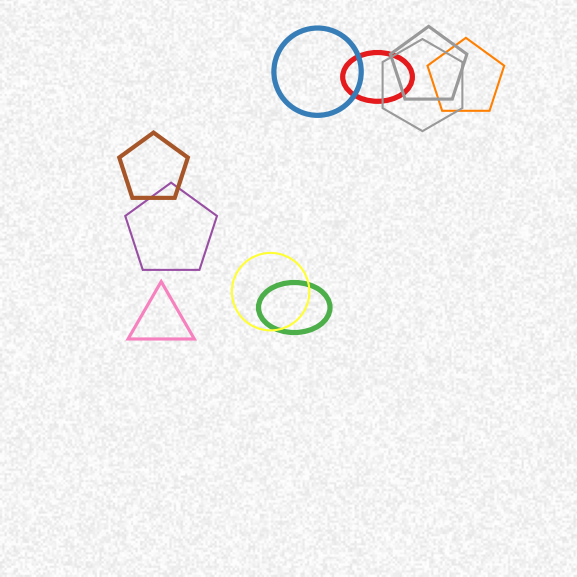[{"shape": "oval", "thickness": 2.5, "radius": 0.3, "center": [0.654, 0.866]}, {"shape": "circle", "thickness": 2.5, "radius": 0.38, "center": [0.55, 0.875]}, {"shape": "oval", "thickness": 2.5, "radius": 0.31, "center": [0.51, 0.467]}, {"shape": "pentagon", "thickness": 1, "radius": 0.42, "center": [0.296, 0.599]}, {"shape": "pentagon", "thickness": 1, "radius": 0.35, "center": [0.807, 0.864]}, {"shape": "circle", "thickness": 1, "radius": 0.34, "center": [0.469, 0.494]}, {"shape": "pentagon", "thickness": 2, "radius": 0.31, "center": [0.266, 0.707]}, {"shape": "triangle", "thickness": 1.5, "radius": 0.33, "center": [0.279, 0.445]}, {"shape": "hexagon", "thickness": 1, "radius": 0.4, "center": [0.732, 0.852]}, {"shape": "pentagon", "thickness": 1.5, "radius": 0.35, "center": [0.742, 0.884]}]